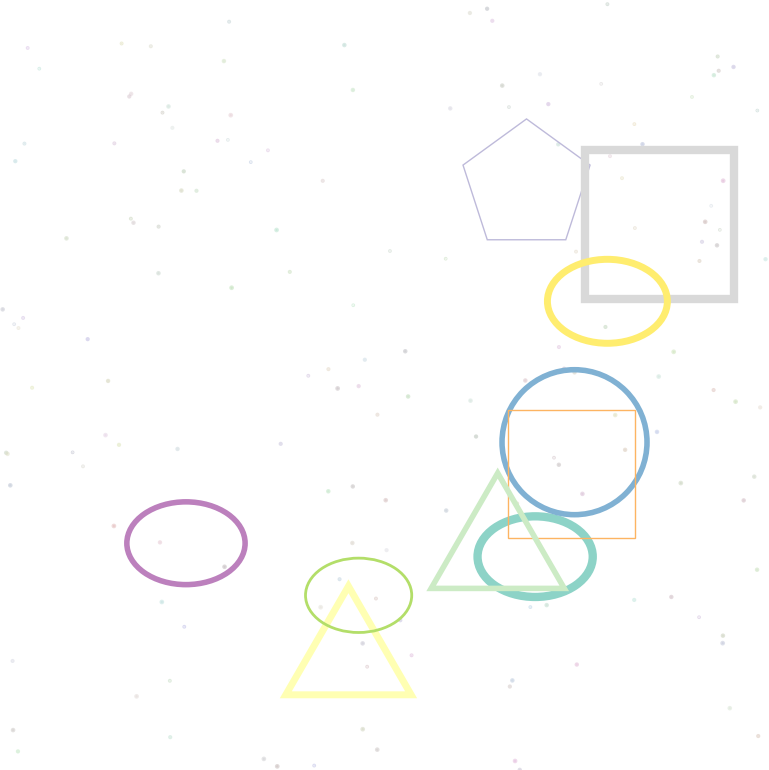[{"shape": "oval", "thickness": 3, "radius": 0.37, "center": [0.695, 0.277]}, {"shape": "triangle", "thickness": 2.5, "radius": 0.47, "center": [0.453, 0.145]}, {"shape": "pentagon", "thickness": 0.5, "radius": 0.43, "center": [0.684, 0.759]}, {"shape": "circle", "thickness": 2, "radius": 0.47, "center": [0.746, 0.426]}, {"shape": "square", "thickness": 0.5, "radius": 0.42, "center": [0.742, 0.384]}, {"shape": "oval", "thickness": 1, "radius": 0.34, "center": [0.466, 0.227]}, {"shape": "square", "thickness": 3, "radius": 0.48, "center": [0.857, 0.709]}, {"shape": "oval", "thickness": 2, "radius": 0.38, "center": [0.242, 0.295]}, {"shape": "triangle", "thickness": 2, "radius": 0.5, "center": [0.646, 0.286]}, {"shape": "oval", "thickness": 2.5, "radius": 0.39, "center": [0.789, 0.609]}]